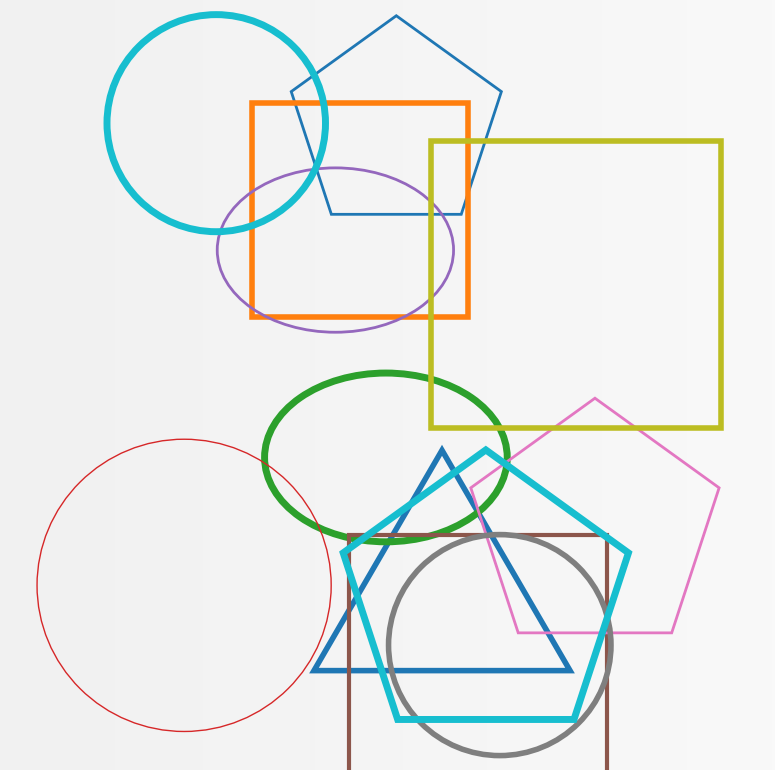[{"shape": "triangle", "thickness": 2, "radius": 0.95, "center": [0.57, 0.224]}, {"shape": "pentagon", "thickness": 1, "radius": 0.71, "center": [0.511, 0.837]}, {"shape": "square", "thickness": 2, "radius": 0.7, "center": [0.464, 0.728]}, {"shape": "oval", "thickness": 2.5, "radius": 0.78, "center": [0.498, 0.406]}, {"shape": "circle", "thickness": 0.5, "radius": 0.95, "center": [0.238, 0.24]}, {"shape": "oval", "thickness": 1, "radius": 0.76, "center": [0.433, 0.675]}, {"shape": "square", "thickness": 1.5, "radius": 0.83, "center": [0.616, 0.138]}, {"shape": "pentagon", "thickness": 1, "radius": 0.84, "center": [0.768, 0.314]}, {"shape": "circle", "thickness": 2, "radius": 0.72, "center": [0.645, 0.162]}, {"shape": "square", "thickness": 2, "radius": 0.93, "center": [0.743, 0.631]}, {"shape": "circle", "thickness": 2.5, "radius": 0.7, "center": [0.279, 0.84]}, {"shape": "pentagon", "thickness": 2.5, "radius": 0.97, "center": [0.627, 0.222]}]